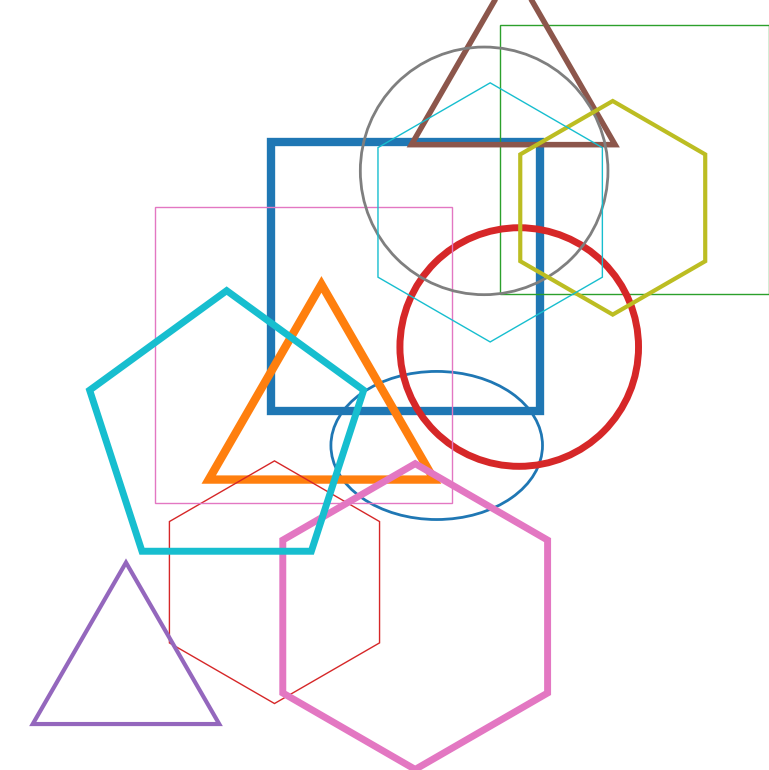[{"shape": "square", "thickness": 3, "radius": 0.87, "center": [0.527, 0.641]}, {"shape": "oval", "thickness": 1, "radius": 0.69, "center": [0.567, 0.421]}, {"shape": "triangle", "thickness": 3, "radius": 0.84, "center": [0.417, 0.462]}, {"shape": "square", "thickness": 0.5, "radius": 0.87, "center": [0.824, 0.793]}, {"shape": "hexagon", "thickness": 0.5, "radius": 0.79, "center": [0.356, 0.244]}, {"shape": "circle", "thickness": 2.5, "radius": 0.77, "center": [0.674, 0.549]}, {"shape": "triangle", "thickness": 1.5, "radius": 0.7, "center": [0.164, 0.13]}, {"shape": "triangle", "thickness": 2, "radius": 0.76, "center": [0.667, 0.888]}, {"shape": "square", "thickness": 0.5, "radius": 0.96, "center": [0.394, 0.539]}, {"shape": "hexagon", "thickness": 2.5, "radius": 0.99, "center": [0.539, 0.199]}, {"shape": "circle", "thickness": 1, "radius": 0.8, "center": [0.629, 0.778]}, {"shape": "hexagon", "thickness": 1.5, "radius": 0.69, "center": [0.796, 0.73]}, {"shape": "pentagon", "thickness": 2.5, "radius": 0.94, "center": [0.294, 0.435]}, {"shape": "hexagon", "thickness": 0.5, "radius": 0.84, "center": [0.637, 0.724]}]